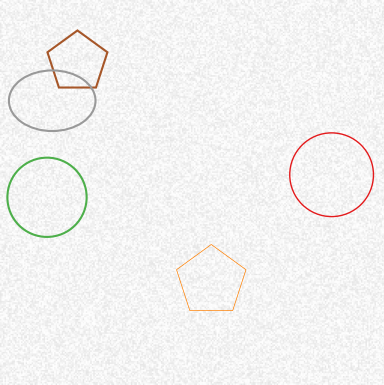[{"shape": "circle", "thickness": 1, "radius": 0.54, "center": [0.861, 0.546]}, {"shape": "circle", "thickness": 1.5, "radius": 0.51, "center": [0.122, 0.488]}, {"shape": "pentagon", "thickness": 0.5, "radius": 0.47, "center": [0.549, 0.27]}, {"shape": "pentagon", "thickness": 1.5, "radius": 0.41, "center": [0.201, 0.839]}, {"shape": "oval", "thickness": 1.5, "radius": 0.56, "center": [0.136, 0.738]}]